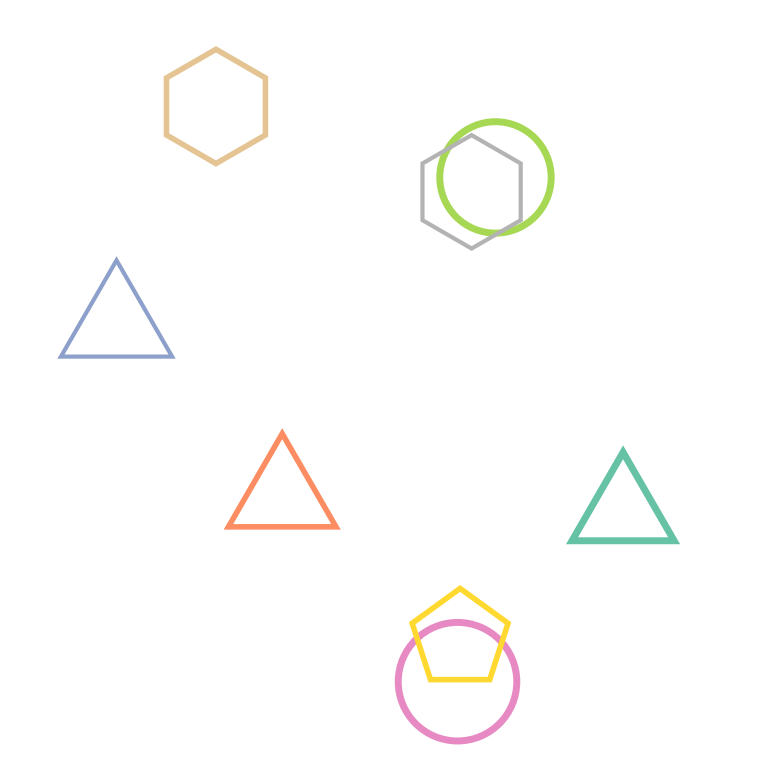[{"shape": "triangle", "thickness": 2.5, "radius": 0.38, "center": [0.809, 0.336]}, {"shape": "triangle", "thickness": 2, "radius": 0.4, "center": [0.367, 0.356]}, {"shape": "triangle", "thickness": 1.5, "radius": 0.42, "center": [0.151, 0.579]}, {"shape": "circle", "thickness": 2.5, "radius": 0.38, "center": [0.594, 0.115]}, {"shape": "circle", "thickness": 2.5, "radius": 0.36, "center": [0.643, 0.77]}, {"shape": "pentagon", "thickness": 2, "radius": 0.33, "center": [0.598, 0.17]}, {"shape": "hexagon", "thickness": 2, "radius": 0.37, "center": [0.28, 0.862]}, {"shape": "hexagon", "thickness": 1.5, "radius": 0.37, "center": [0.612, 0.751]}]